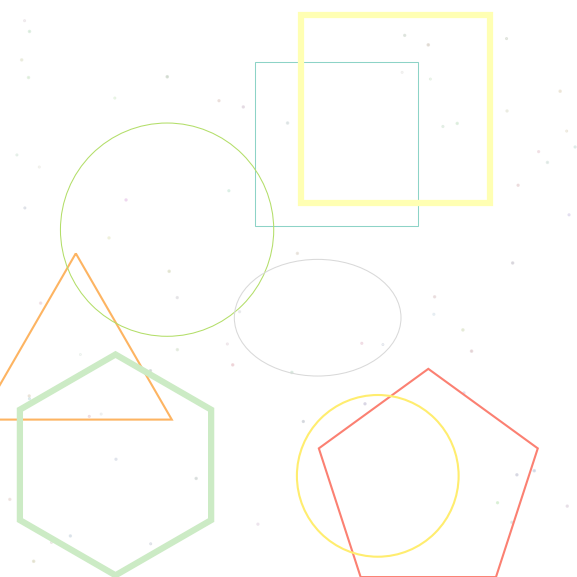[{"shape": "square", "thickness": 0.5, "radius": 0.71, "center": [0.582, 0.75]}, {"shape": "square", "thickness": 3, "radius": 0.82, "center": [0.684, 0.81]}, {"shape": "pentagon", "thickness": 1, "radius": 1.0, "center": [0.742, 0.161]}, {"shape": "triangle", "thickness": 1, "radius": 0.96, "center": [0.131, 0.369]}, {"shape": "circle", "thickness": 0.5, "radius": 0.92, "center": [0.289, 0.601]}, {"shape": "oval", "thickness": 0.5, "radius": 0.72, "center": [0.55, 0.449]}, {"shape": "hexagon", "thickness": 3, "radius": 0.96, "center": [0.2, 0.194]}, {"shape": "circle", "thickness": 1, "radius": 0.7, "center": [0.654, 0.175]}]